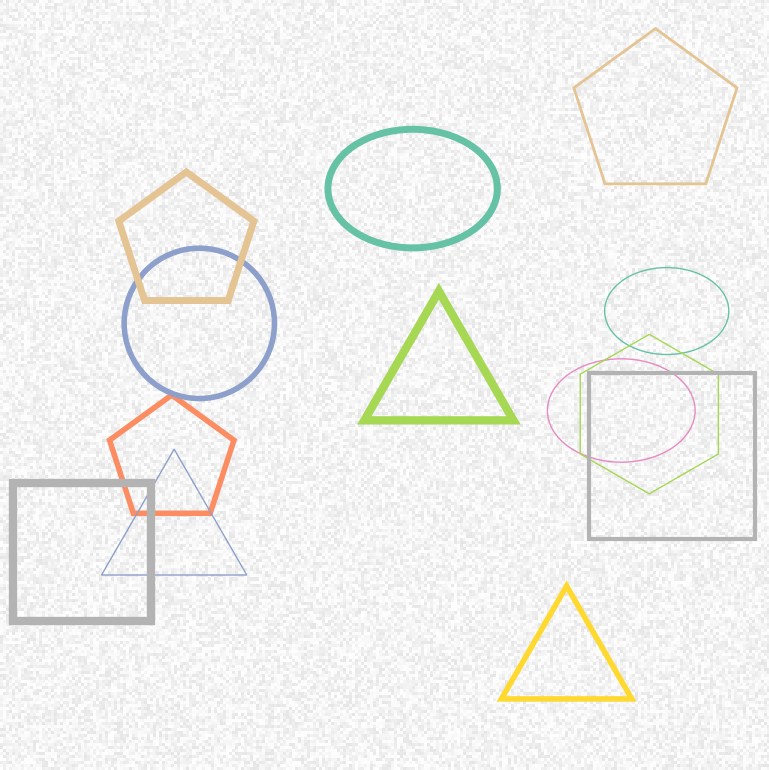[{"shape": "oval", "thickness": 2.5, "radius": 0.55, "center": [0.536, 0.755]}, {"shape": "oval", "thickness": 0.5, "radius": 0.4, "center": [0.866, 0.596]}, {"shape": "pentagon", "thickness": 2, "radius": 0.42, "center": [0.223, 0.402]}, {"shape": "circle", "thickness": 2, "radius": 0.49, "center": [0.259, 0.58]}, {"shape": "triangle", "thickness": 0.5, "radius": 0.54, "center": [0.226, 0.308]}, {"shape": "oval", "thickness": 0.5, "radius": 0.48, "center": [0.807, 0.467]}, {"shape": "triangle", "thickness": 3, "radius": 0.56, "center": [0.57, 0.51]}, {"shape": "hexagon", "thickness": 0.5, "radius": 0.52, "center": [0.843, 0.462]}, {"shape": "triangle", "thickness": 2, "radius": 0.49, "center": [0.736, 0.141]}, {"shape": "pentagon", "thickness": 2.5, "radius": 0.46, "center": [0.242, 0.684]}, {"shape": "pentagon", "thickness": 1, "radius": 0.56, "center": [0.851, 0.851]}, {"shape": "square", "thickness": 1.5, "radius": 0.54, "center": [0.873, 0.408]}, {"shape": "square", "thickness": 3, "radius": 0.45, "center": [0.107, 0.283]}]